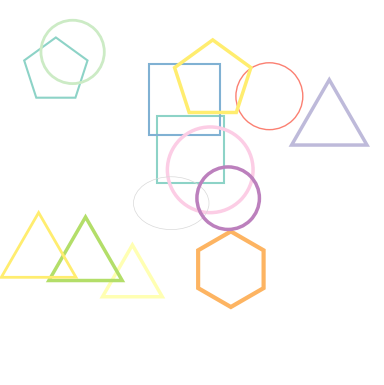[{"shape": "square", "thickness": 1.5, "radius": 0.43, "center": [0.495, 0.611]}, {"shape": "pentagon", "thickness": 1.5, "radius": 0.43, "center": [0.145, 0.816]}, {"shape": "triangle", "thickness": 2.5, "radius": 0.45, "center": [0.344, 0.274]}, {"shape": "triangle", "thickness": 2.5, "radius": 0.57, "center": [0.855, 0.68]}, {"shape": "circle", "thickness": 1, "radius": 0.43, "center": [0.7, 0.75]}, {"shape": "square", "thickness": 1.5, "radius": 0.46, "center": [0.48, 0.741]}, {"shape": "hexagon", "thickness": 3, "radius": 0.49, "center": [0.6, 0.301]}, {"shape": "triangle", "thickness": 2.5, "radius": 0.55, "center": [0.222, 0.326]}, {"shape": "circle", "thickness": 2.5, "radius": 0.56, "center": [0.546, 0.559]}, {"shape": "oval", "thickness": 0.5, "radius": 0.49, "center": [0.445, 0.472]}, {"shape": "circle", "thickness": 2.5, "radius": 0.41, "center": [0.593, 0.485]}, {"shape": "circle", "thickness": 2, "radius": 0.41, "center": [0.189, 0.865]}, {"shape": "triangle", "thickness": 2, "radius": 0.56, "center": [0.1, 0.336]}, {"shape": "pentagon", "thickness": 2.5, "radius": 0.52, "center": [0.553, 0.792]}]